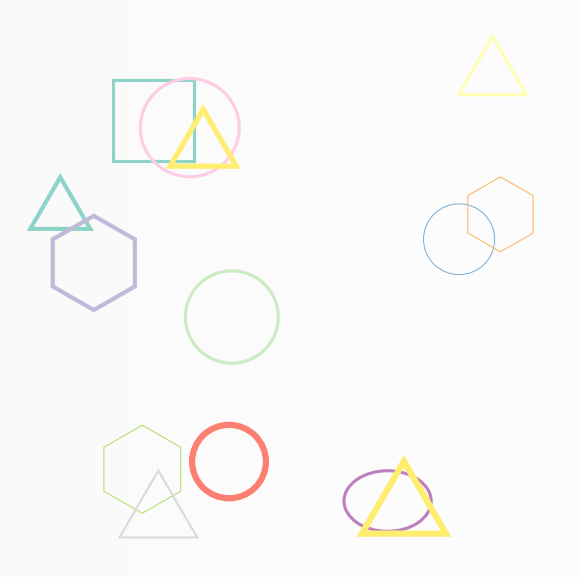[{"shape": "triangle", "thickness": 2, "radius": 0.3, "center": [0.104, 0.633]}, {"shape": "square", "thickness": 1.5, "radius": 0.35, "center": [0.264, 0.79]}, {"shape": "triangle", "thickness": 1.5, "radius": 0.34, "center": [0.847, 0.869]}, {"shape": "hexagon", "thickness": 2, "radius": 0.41, "center": [0.161, 0.544]}, {"shape": "circle", "thickness": 3, "radius": 0.32, "center": [0.394, 0.2]}, {"shape": "circle", "thickness": 0.5, "radius": 0.31, "center": [0.79, 0.585]}, {"shape": "hexagon", "thickness": 0.5, "radius": 0.32, "center": [0.861, 0.628]}, {"shape": "hexagon", "thickness": 0.5, "radius": 0.38, "center": [0.245, 0.187]}, {"shape": "circle", "thickness": 1.5, "radius": 0.43, "center": [0.326, 0.778]}, {"shape": "triangle", "thickness": 1, "radius": 0.39, "center": [0.272, 0.107]}, {"shape": "oval", "thickness": 1.5, "radius": 0.37, "center": [0.667, 0.132]}, {"shape": "circle", "thickness": 1.5, "radius": 0.4, "center": [0.399, 0.45]}, {"shape": "triangle", "thickness": 3, "radius": 0.42, "center": [0.695, 0.117]}, {"shape": "triangle", "thickness": 2.5, "radius": 0.33, "center": [0.35, 0.744]}]